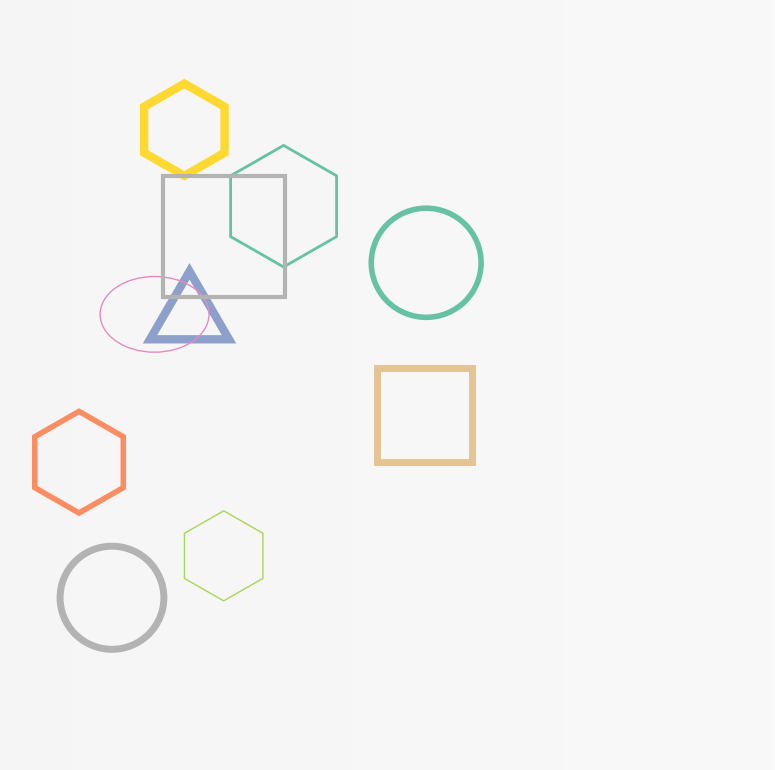[{"shape": "hexagon", "thickness": 1, "radius": 0.39, "center": [0.366, 0.732]}, {"shape": "circle", "thickness": 2, "radius": 0.35, "center": [0.55, 0.659]}, {"shape": "hexagon", "thickness": 2, "radius": 0.33, "center": [0.102, 0.4]}, {"shape": "triangle", "thickness": 3, "radius": 0.29, "center": [0.245, 0.589]}, {"shape": "oval", "thickness": 0.5, "radius": 0.35, "center": [0.199, 0.592]}, {"shape": "hexagon", "thickness": 0.5, "radius": 0.29, "center": [0.289, 0.278]}, {"shape": "hexagon", "thickness": 3, "radius": 0.3, "center": [0.238, 0.832]}, {"shape": "square", "thickness": 2.5, "radius": 0.31, "center": [0.548, 0.46]}, {"shape": "circle", "thickness": 2.5, "radius": 0.33, "center": [0.144, 0.224]}, {"shape": "square", "thickness": 1.5, "radius": 0.39, "center": [0.289, 0.693]}]